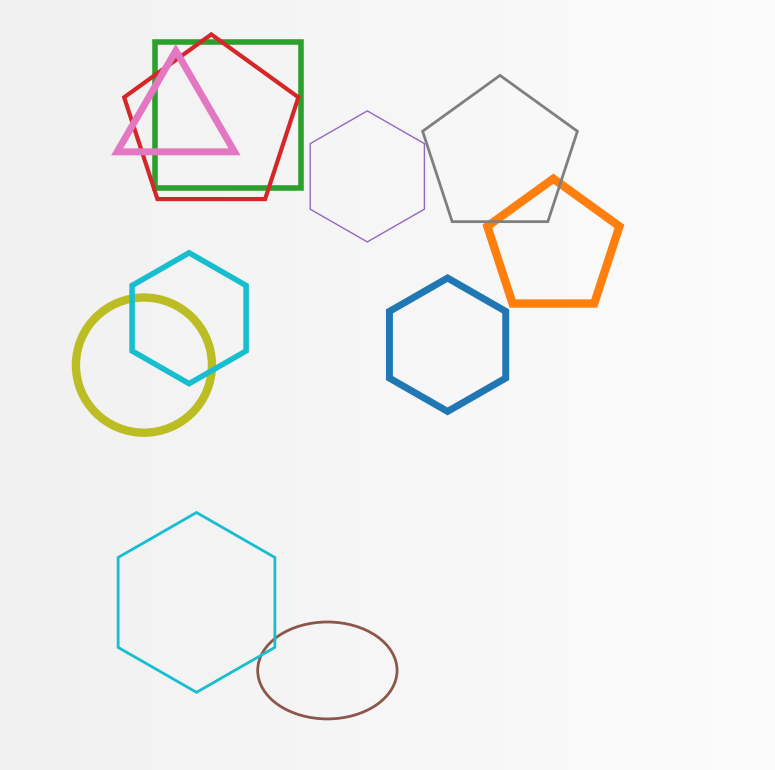[{"shape": "hexagon", "thickness": 2.5, "radius": 0.43, "center": [0.578, 0.552]}, {"shape": "pentagon", "thickness": 3, "radius": 0.45, "center": [0.714, 0.678]}, {"shape": "square", "thickness": 2, "radius": 0.47, "center": [0.294, 0.851]}, {"shape": "pentagon", "thickness": 1.5, "radius": 0.59, "center": [0.273, 0.837]}, {"shape": "hexagon", "thickness": 0.5, "radius": 0.43, "center": [0.474, 0.771]}, {"shape": "oval", "thickness": 1, "radius": 0.45, "center": [0.422, 0.129]}, {"shape": "triangle", "thickness": 2.5, "radius": 0.44, "center": [0.227, 0.847]}, {"shape": "pentagon", "thickness": 1, "radius": 0.52, "center": [0.645, 0.797]}, {"shape": "circle", "thickness": 3, "radius": 0.44, "center": [0.186, 0.526]}, {"shape": "hexagon", "thickness": 2, "radius": 0.42, "center": [0.244, 0.587]}, {"shape": "hexagon", "thickness": 1, "radius": 0.58, "center": [0.254, 0.218]}]